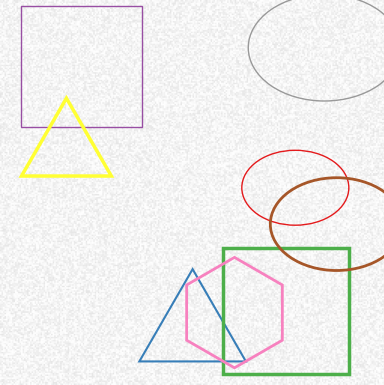[{"shape": "oval", "thickness": 1, "radius": 0.69, "center": [0.767, 0.512]}, {"shape": "triangle", "thickness": 1.5, "radius": 0.8, "center": [0.5, 0.141]}, {"shape": "square", "thickness": 2.5, "radius": 0.82, "center": [0.743, 0.193]}, {"shape": "square", "thickness": 1, "radius": 0.79, "center": [0.212, 0.826]}, {"shape": "triangle", "thickness": 2.5, "radius": 0.67, "center": [0.173, 0.61]}, {"shape": "oval", "thickness": 2, "radius": 0.86, "center": [0.874, 0.418]}, {"shape": "hexagon", "thickness": 2, "radius": 0.72, "center": [0.609, 0.188]}, {"shape": "oval", "thickness": 1, "radius": 0.99, "center": [0.843, 0.876]}]